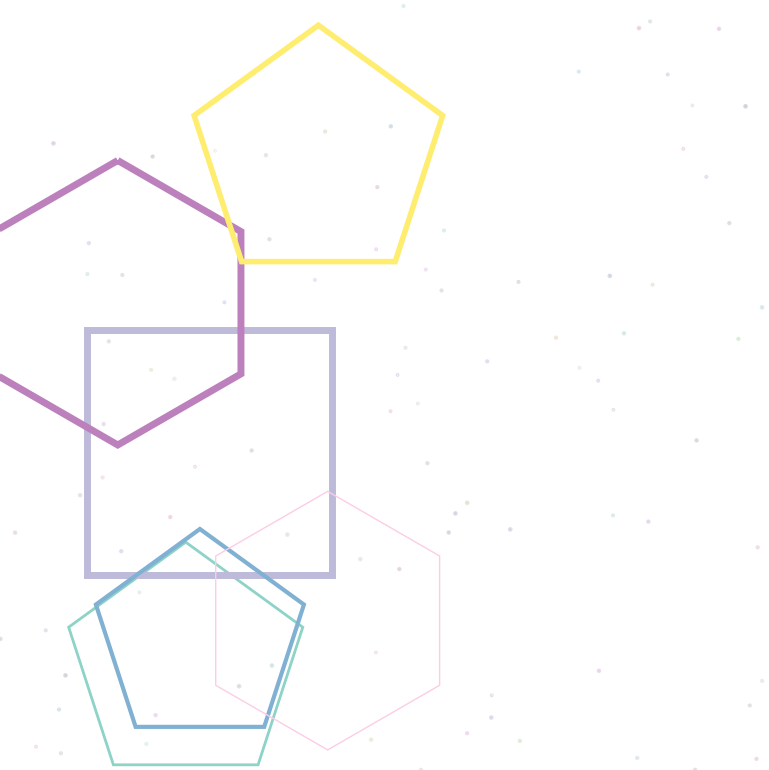[{"shape": "pentagon", "thickness": 1, "radius": 0.8, "center": [0.241, 0.136]}, {"shape": "square", "thickness": 2.5, "radius": 0.8, "center": [0.272, 0.412]}, {"shape": "pentagon", "thickness": 1.5, "radius": 0.71, "center": [0.26, 0.171]}, {"shape": "hexagon", "thickness": 0.5, "radius": 0.84, "center": [0.426, 0.194]}, {"shape": "hexagon", "thickness": 2.5, "radius": 0.92, "center": [0.153, 0.607]}, {"shape": "pentagon", "thickness": 2, "radius": 0.85, "center": [0.414, 0.798]}]